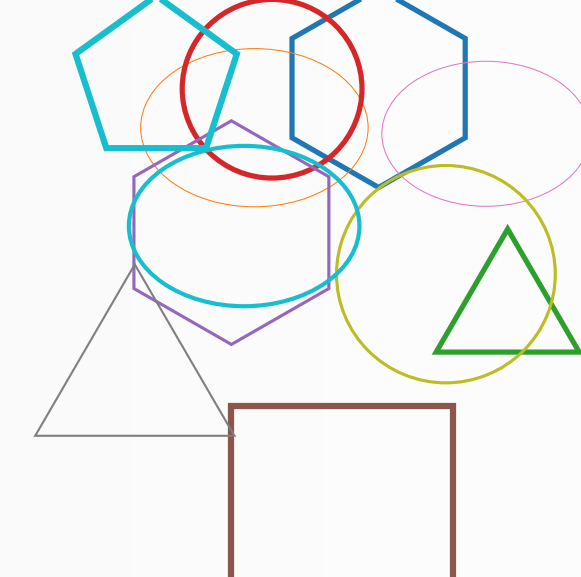[{"shape": "hexagon", "thickness": 2.5, "radius": 0.86, "center": [0.651, 0.847]}, {"shape": "oval", "thickness": 0.5, "radius": 0.98, "center": [0.438, 0.778]}, {"shape": "triangle", "thickness": 2.5, "radius": 0.71, "center": [0.873, 0.461]}, {"shape": "circle", "thickness": 2.5, "radius": 0.77, "center": [0.468, 0.845]}, {"shape": "hexagon", "thickness": 1.5, "radius": 0.97, "center": [0.398, 0.596]}, {"shape": "square", "thickness": 3, "radius": 0.96, "center": [0.588, 0.105]}, {"shape": "oval", "thickness": 0.5, "radius": 0.9, "center": [0.836, 0.767]}, {"shape": "triangle", "thickness": 1, "radius": 0.99, "center": [0.232, 0.343]}, {"shape": "circle", "thickness": 1.5, "radius": 0.94, "center": [0.767, 0.524]}, {"shape": "pentagon", "thickness": 3, "radius": 0.73, "center": [0.269, 0.861]}, {"shape": "oval", "thickness": 2, "radius": 0.99, "center": [0.42, 0.608]}]